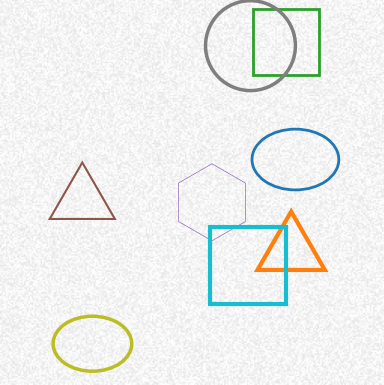[{"shape": "oval", "thickness": 2, "radius": 0.56, "center": [0.767, 0.586]}, {"shape": "triangle", "thickness": 3, "radius": 0.51, "center": [0.756, 0.349]}, {"shape": "square", "thickness": 2, "radius": 0.43, "center": [0.742, 0.892]}, {"shape": "hexagon", "thickness": 0.5, "radius": 0.5, "center": [0.551, 0.475]}, {"shape": "triangle", "thickness": 1.5, "radius": 0.49, "center": [0.214, 0.48]}, {"shape": "circle", "thickness": 2.5, "radius": 0.58, "center": [0.651, 0.881]}, {"shape": "oval", "thickness": 2.5, "radius": 0.51, "center": [0.24, 0.107]}, {"shape": "square", "thickness": 3, "radius": 0.5, "center": [0.644, 0.311]}]